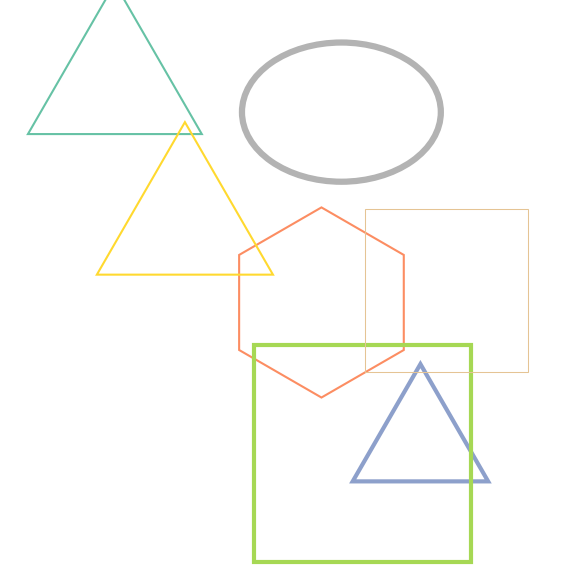[{"shape": "triangle", "thickness": 1, "radius": 0.87, "center": [0.199, 0.854]}, {"shape": "hexagon", "thickness": 1, "radius": 0.82, "center": [0.557, 0.475]}, {"shape": "triangle", "thickness": 2, "radius": 0.68, "center": [0.728, 0.233]}, {"shape": "square", "thickness": 2, "radius": 0.94, "center": [0.627, 0.214]}, {"shape": "triangle", "thickness": 1, "radius": 0.88, "center": [0.32, 0.612]}, {"shape": "square", "thickness": 0.5, "radius": 0.71, "center": [0.773, 0.496]}, {"shape": "oval", "thickness": 3, "radius": 0.86, "center": [0.591, 0.805]}]